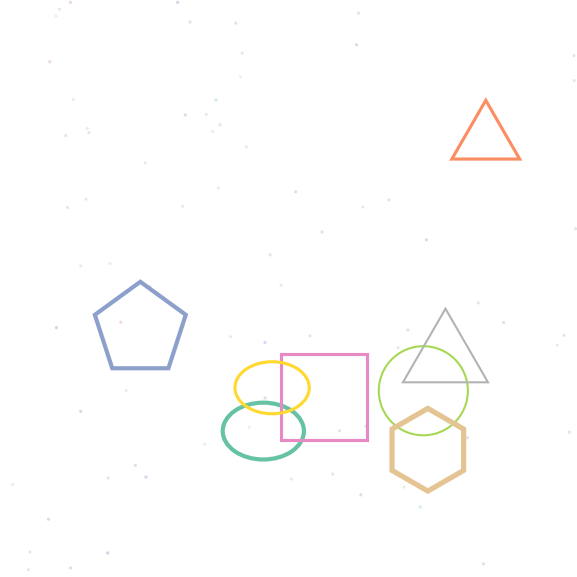[{"shape": "oval", "thickness": 2, "radius": 0.35, "center": [0.456, 0.253]}, {"shape": "triangle", "thickness": 1.5, "radius": 0.34, "center": [0.841, 0.758]}, {"shape": "pentagon", "thickness": 2, "radius": 0.41, "center": [0.243, 0.428]}, {"shape": "square", "thickness": 1.5, "radius": 0.37, "center": [0.561, 0.312]}, {"shape": "circle", "thickness": 1, "radius": 0.39, "center": [0.733, 0.323]}, {"shape": "oval", "thickness": 1.5, "radius": 0.32, "center": [0.471, 0.328]}, {"shape": "hexagon", "thickness": 2.5, "radius": 0.36, "center": [0.741, 0.22]}, {"shape": "triangle", "thickness": 1, "radius": 0.42, "center": [0.771, 0.38]}]